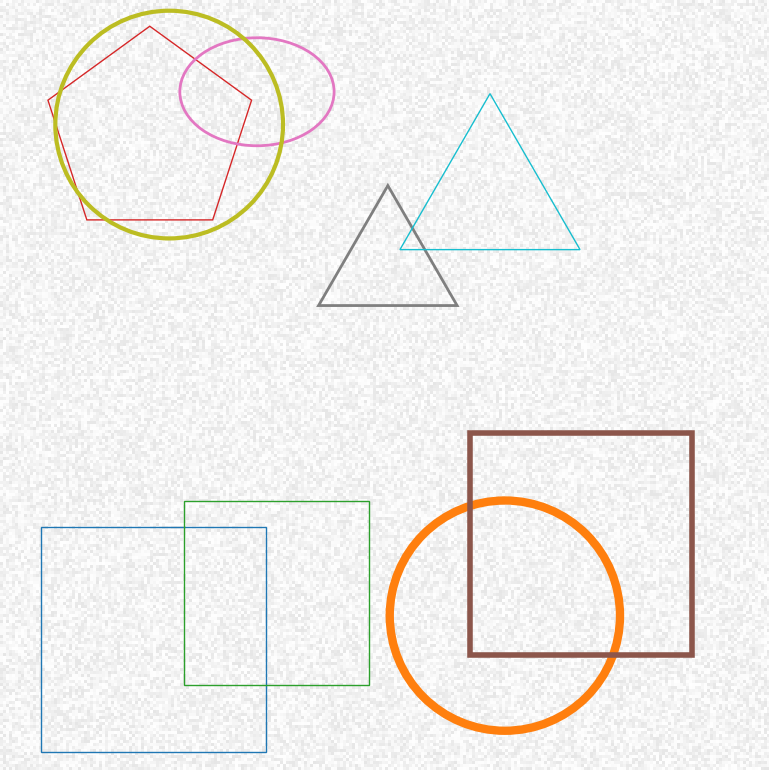[{"shape": "square", "thickness": 0.5, "radius": 0.73, "center": [0.2, 0.169]}, {"shape": "circle", "thickness": 3, "radius": 0.75, "center": [0.656, 0.2]}, {"shape": "square", "thickness": 0.5, "radius": 0.6, "center": [0.359, 0.23]}, {"shape": "pentagon", "thickness": 0.5, "radius": 0.7, "center": [0.195, 0.827]}, {"shape": "square", "thickness": 2, "radius": 0.72, "center": [0.755, 0.294]}, {"shape": "oval", "thickness": 1, "radius": 0.5, "center": [0.334, 0.881]}, {"shape": "triangle", "thickness": 1, "radius": 0.52, "center": [0.504, 0.655]}, {"shape": "circle", "thickness": 1.5, "radius": 0.74, "center": [0.22, 0.838]}, {"shape": "triangle", "thickness": 0.5, "radius": 0.68, "center": [0.636, 0.743]}]